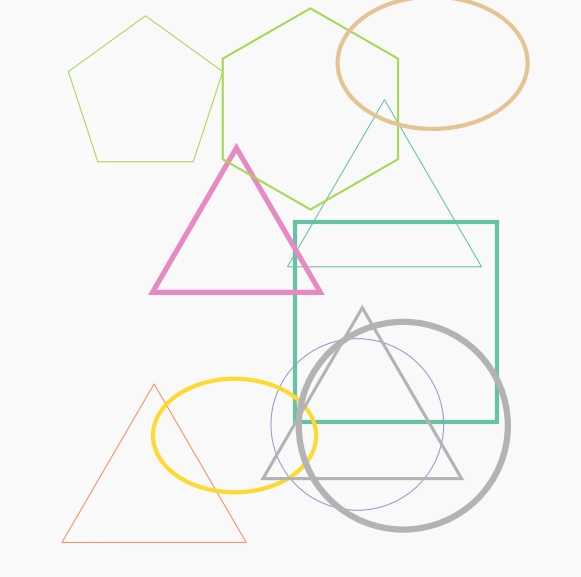[{"shape": "square", "thickness": 2, "radius": 0.87, "center": [0.681, 0.442]}, {"shape": "triangle", "thickness": 0.5, "radius": 0.96, "center": [0.662, 0.634]}, {"shape": "triangle", "thickness": 0.5, "radius": 0.92, "center": [0.265, 0.151]}, {"shape": "circle", "thickness": 0.5, "radius": 0.74, "center": [0.615, 0.264]}, {"shape": "triangle", "thickness": 2.5, "radius": 0.83, "center": [0.407, 0.576]}, {"shape": "pentagon", "thickness": 0.5, "radius": 0.7, "center": [0.25, 0.832]}, {"shape": "hexagon", "thickness": 1, "radius": 0.87, "center": [0.534, 0.811]}, {"shape": "oval", "thickness": 2, "radius": 0.7, "center": [0.404, 0.245]}, {"shape": "oval", "thickness": 2, "radius": 0.82, "center": [0.744, 0.89]}, {"shape": "circle", "thickness": 3, "radius": 0.9, "center": [0.694, 0.262]}, {"shape": "triangle", "thickness": 1.5, "radius": 0.99, "center": [0.623, 0.269]}]